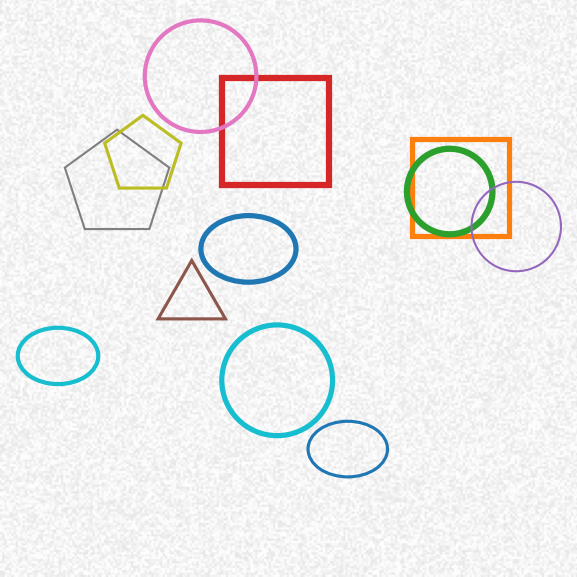[{"shape": "oval", "thickness": 1.5, "radius": 0.34, "center": [0.602, 0.222]}, {"shape": "oval", "thickness": 2.5, "radius": 0.41, "center": [0.43, 0.568]}, {"shape": "square", "thickness": 2.5, "radius": 0.42, "center": [0.798, 0.674]}, {"shape": "circle", "thickness": 3, "radius": 0.37, "center": [0.779, 0.668]}, {"shape": "square", "thickness": 3, "radius": 0.46, "center": [0.477, 0.772]}, {"shape": "circle", "thickness": 1, "radius": 0.39, "center": [0.894, 0.607]}, {"shape": "triangle", "thickness": 1.5, "radius": 0.34, "center": [0.332, 0.481]}, {"shape": "circle", "thickness": 2, "radius": 0.48, "center": [0.347, 0.867]}, {"shape": "pentagon", "thickness": 1, "radius": 0.48, "center": [0.203, 0.679]}, {"shape": "pentagon", "thickness": 1.5, "radius": 0.35, "center": [0.247, 0.73]}, {"shape": "circle", "thickness": 2.5, "radius": 0.48, "center": [0.48, 0.341]}, {"shape": "oval", "thickness": 2, "radius": 0.35, "center": [0.1, 0.383]}]